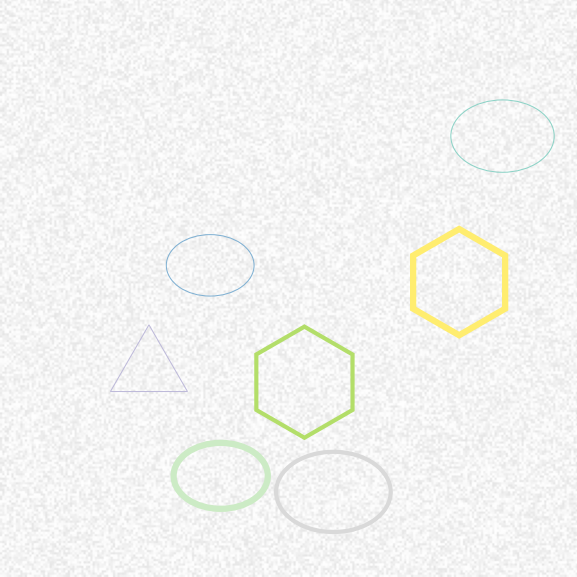[{"shape": "oval", "thickness": 0.5, "radius": 0.45, "center": [0.87, 0.763]}, {"shape": "triangle", "thickness": 0.5, "radius": 0.39, "center": [0.258, 0.36]}, {"shape": "oval", "thickness": 0.5, "radius": 0.38, "center": [0.364, 0.54]}, {"shape": "hexagon", "thickness": 2, "radius": 0.48, "center": [0.527, 0.337]}, {"shape": "oval", "thickness": 2, "radius": 0.5, "center": [0.577, 0.147]}, {"shape": "oval", "thickness": 3, "radius": 0.41, "center": [0.382, 0.175]}, {"shape": "hexagon", "thickness": 3, "radius": 0.46, "center": [0.795, 0.511]}]